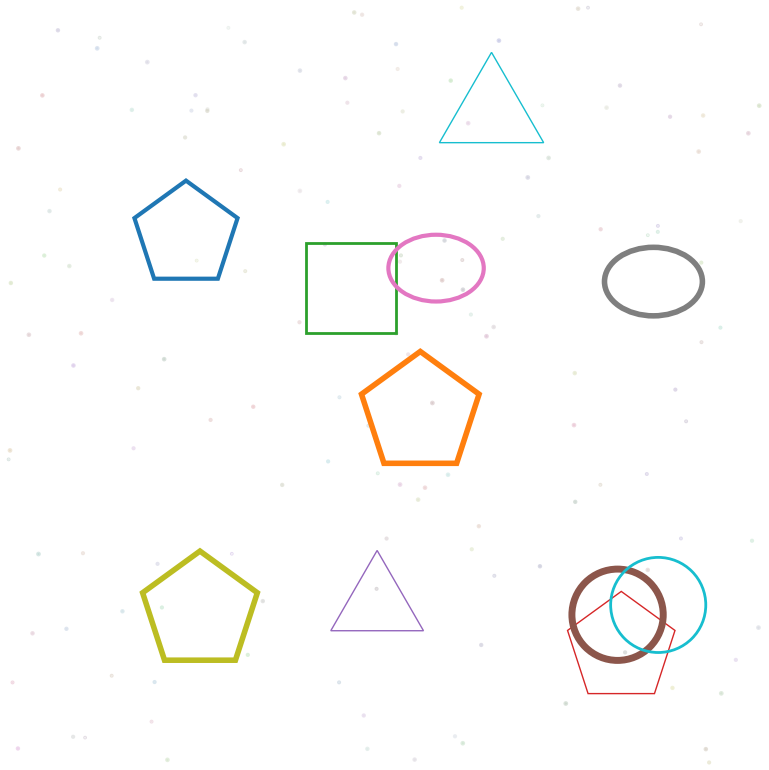[{"shape": "pentagon", "thickness": 1.5, "radius": 0.35, "center": [0.242, 0.695]}, {"shape": "pentagon", "thickness": 2, "radius": 0.4, "center": [0.546, 0.463]}, {"shape": "square", "thickness": 1, "radius": 0.29, "center": [0.456, 0.626]}, {"shape": "pentagon", "thickness": 0.5, "radius": 0.37, "center": [0.807, 0.159]}, {"shape": "triangle", "thickness": 0.5, "radius": 0.35, "center": [0.49, 0.216]}, {"shape": "circle", "thickness": 2.5, "radius": 0.3, "center": [0.802, 0.202]}, {"shape": "oval", "thickness": 1.5, "radius": 0.31, "center": [0.566, 0.652]}, {"shape": "oval", "thickness": 2, "radius": 0.32, "center": [0.849, 0.634]}, {"shape": "pentagon", "thickness": 2, "radius": 0.39, "center": [0.26, 0.206]}, {"shape": "circle", "thickness": 1, "radius": 0.31, "center": [0.855, 0.214]}, {"shape": "triangle", "thickness": 0.5, "radius": 0.39, "center": [0.638, 0.854]}]